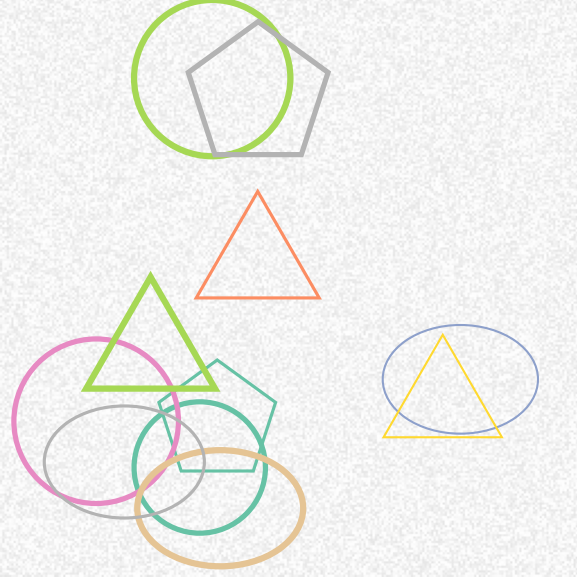[{"shape": "circle", "thickness": 2.5, "radius": 0.57, "center": [0.346, 0.19]}, {"shape": "pentagon", "thickness": 1.5, "radius": 0.53, "center": [0.376, 0.27]}, {"shape": "triangle", "thickness": 1.5, "radius": 0.61, "center": [0.446, 0.545]}, {"shape": "oval", "thickness": 1, "radius": 0.67, "center": [0.797, 0.342]}, {"shape": "circle", "thickness": 2.5, "radius": 0.71, "center": [0.167, 0.27]}, {"shape": "triangle", "thickness": 3, "radius": 0.64, "center": [0.261, 0.391]}, {"shape": "circle", "thickness": 3, "radius": 0.68, "center": [0.367, 0.864]}, {"shape": "triangle", "thickness": 1, "radius": 0.59, "center": [0.767, 0.301]}, {"shape": "oval", "thickness": 3, "radius": 0.72, "center": [0.381, 0.119]}, {"shape": "pentagon", "thickness": 2.5, "radius": 0.64, "center": [0.447, 0.834]}, {"shape": "oval", "thickness": 1.5, "radius": 0.69, "center": [0.215, 0.199]}]